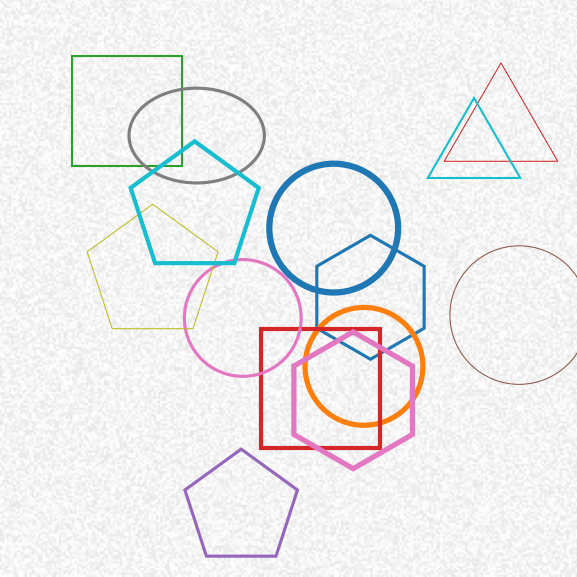[{"shape": "hexagon", "thickness": 1.5, "radius": 0.54, "center": [0.642, 0.484]}, {"shape": "circle", "thickness": 3, "radius": 0.56, "center": [0.578, 0.604]}, {"shape": "circle", "thickness": 2.5, "radius": 0.51, "center": [0.63, 0.365]}, {"shape": "square", "thickness": 1, "radius": 0.48, "center": [0.219, 0.807]}, {"shape": "triangle", "thickness": 0.5, "radius": 0.57, "center": [0.867, 0.777]}, {"shape": "square", "thickness": 2, "radius": 0.51, "center": [0.556, 0.327]}, {"shape": "pentagon", "thickness": 1.5, "radius": 0.51, "center": [0.418, 0.119]}, {"shape": "circle", "thickness": 0.5, "radius": 0.6, "center": [0.899, 0.454]}, {"shape": "circle", "thickness": 1.5, "radius": 0.51, "center": [0.42, 0.449]}, {"shape": "hexagon", "thickness": 2.5, "radius": 0.59, "center": [0.611, 0.306]}, {"shape": "oval", "thickness": 1.5, "radius": 0.59, "center": [0.341, 0.764]}, {"shape": "pentagon", "thickness": 0.5, "radius": 0.6, "center": [0.264, 0.526]}, {"shape": "triangle", "thickness": 1, "radius": 0.46, "center": [0.821, 0.737]}, {"shape": "pentagon", "thickness": 2, "radius": 0.58, "center": [0.337, 0.638]}]